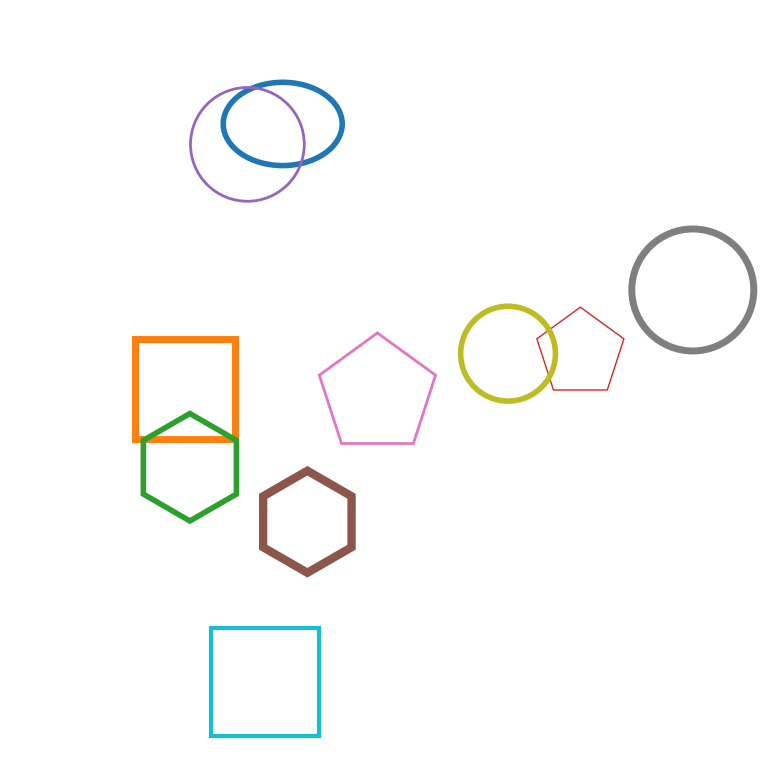[{"shape": "oval", "thickness": 2, "radius": 0.39, "center": [0.367, 0.839]}, {"shape": "square", "thickness": 2.5, "radius": 0.33, "center": [0.241, 0.495]}, {"shape": "hexagon", "thickness": 2, "radius": 0.35, "center": [0.247, 0.393]}, {"shape": "pentagon", "thickness": 0.5, "radius": 0.3, "center": [0.754, 0.542]}, {"shape": "circle", "thickness": 1, "radius": 0.37, "center": [0.321, 0.812]}, {"shape": "hexagon", "thickness": 3, "radius": 0.33, "center": [0.399, 0.322]}, {"shape": "pentagon", "thickness": 1, "radius": 0.4, "center": [0.49, 0.488]}, {"shape": "circle", "thickness": 2.5, "radius": 0.4, "center": [0.9, 0.623]}, {"shape": "circle", "thickness": 2, "radius": 0.31, "center": [0.66, 0.541]}, {"shape": "square", "thickness": 1.5, "radius": 0.35, "center": [0.344, 0.114]}]